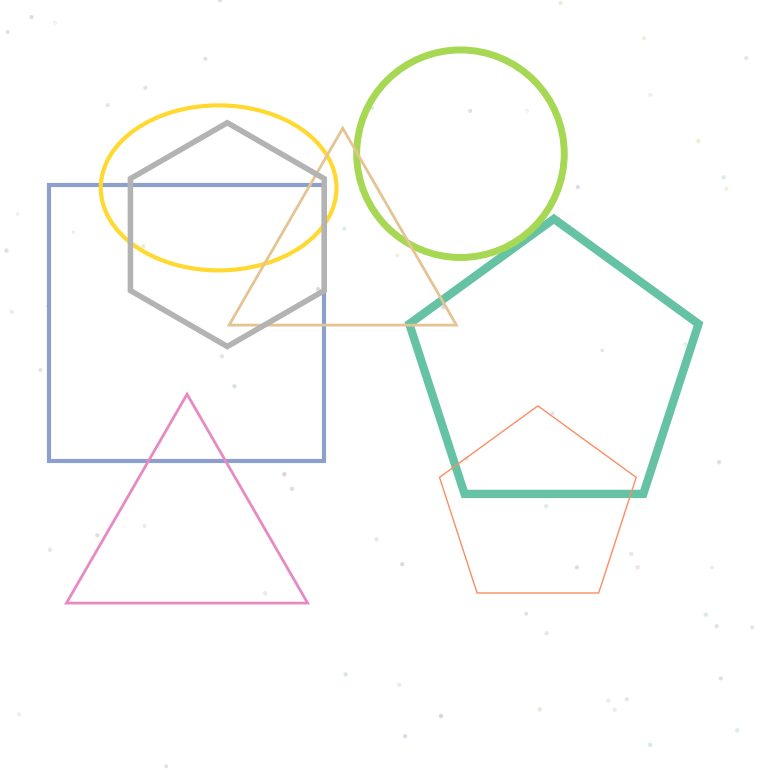[{"shape": "pentagon", "thickness": 3, "radius": 0.99, "center": [0.719, 0.518]}, {"shape": "pentagon", "thickness": 0.5, "radius": 0.67, "center": [0.699, 0.339]}, {"shape": "square", "thickness": 1.5, "radius": 0.89, "center": [0.242, 0.581]}, {"shape": "triangle", "thickness": 1, "radius": 0.9, "center": [0.243, 0.307]}, {"shape": "circle", "thickness": 2.5, "radius": 0.67, "center": [0.598, 0.8]}, {"shape": "oval", "thickness": 1.5, "radius": 0.77, "center": [0.284, 0.756]}, {"shape": "triangle", "thickness": 1, "radius": 0.85, "center": [0.445, 0.663]}, {"shape": "hexagon", "thickness": 2, "radius": 0.73, "center": [0.295, 0.695]}]